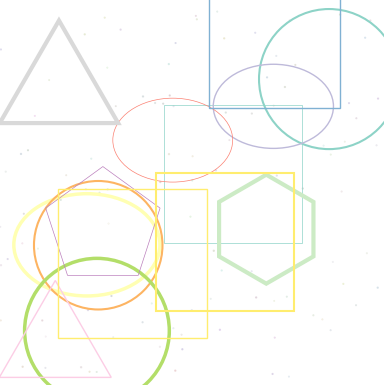[{"shape": "circle", "thickness": 1.5, "radius": 0.91, "center": [0.855, 0.795]}, {"shape": "square", "thickness": 0.5, "radius": 0.9, "center": [0.605, 0.548]}, {"shape": "oval", "thickness": 2.5, "radius": 0.95, "center": [0.226, 0.364]}, {"shape": "oval", "thickness": 1, "radius": 0.78, "center": [0.71, 0.724]}, {"shape": "oval", "thickness": 0.5, "radius": 0.78, "center": [0.449, 0.636]}, {"shape": "square", "thickness": 1, "radius": 0.85, "center": [0.712, 0.891]}, {"shape": "circle", "thickness": 1.5, "radius": 0.83, "center": [0.255, 0.363]}, {"shape": "circle", "thickness": 2.5, "radius": 0.94, "center": [0.252, 0.141]}, {"shape": "triangle", "thickness": 1, "radius": 0.84, "center": [0.144, 0.104]}, {"shape": "triangle", "thickness": 3, "radius": 0.89, "center": [0.153, 0.769]}, {"shape": "pentagon", "thickness": 0.5, "radius": 0.78, "center": [0.267, 0.411]}, {"shape": "hexagon", "thickness": 3, "radius": 0.71, "center": [0.692, 0.405]}, {"shape": "square", "thickness": 1, "radius": 0.97, "center": [0.345, 0.316]}, {"shape": "square", "thickness": 1.5, "radius": 0.9, "center": [0.585, 0.373]}]